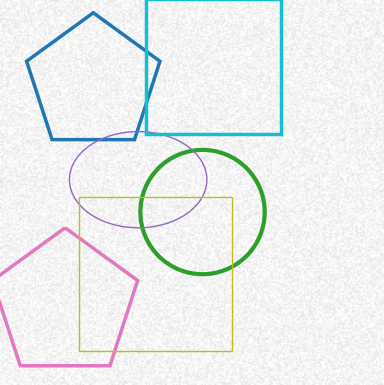[{"shape": "pentagon", "thickness": 2.5, "radius": 0.91, "center": [0.242, 0.785]}, {"shape": "circle", "thickness": 3, "radius": 0.81, "center": [0.526, 0.449]}, {"shape": "oval", "thickness": 1, "radius": 0.89, "center": [0.359, 0.533]}, {"shape": "pentagon", "thickness": 2.5, "radius": 0.99, "center": [0.169, 0.21]}, {"shape": "square", "thickness": 1, "radius": 0.99, "center": [0.405, 0.288]}, {"shape": "square", "thickness": 2.5, "radius": 0.87, "center": [0.554, 0.827]}]